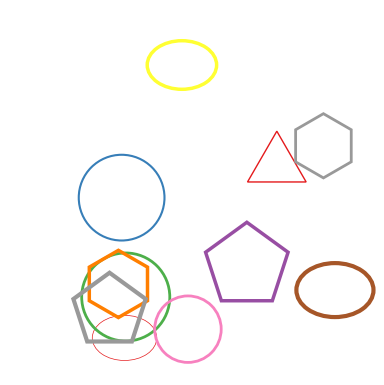[{"shape": "oval", "thickness": 0.5, "radius": 0.42, "center": [0.323, 0.122]}, {"shape": "triangle", "thickness": 1, "radius": 0.44, "center": [0.719, 0.571]}, {"shape": "circle", "thickness": 1.5, "radius": 0.56, "center": [0.316, 0.487]}, {"shape": "circle", "thickness": 2, "radius": 0.57, "center": [0.327, 0.229]}, {"shape": "pentagon", "thickness": 2.5, "radius": 0.56, "center": [0.641, 0.31]}, {"shape": "hexagon", "thickness": 2.5, "radius": 0.44, "center": [0.308, 0.262]}, {"shape": "oval", "thickness": 2.5, "radius": 0.45, "center": [0.473, 0.831]}, {"shape": "oval", "thickness": 3, "radius": 0.5, "center": [0.87, 0.247]}, {"shape": "circle", "thickness": 2, "radius": 0.43, "center": [0.488, 0.145]}, {"shape": "pentagon", "thickness": 3, "radius": 0.49, "center": [0.285, 0.193]}, {"shape": "hexagon", "thickness": 2, "radius": 0.42, "center": [0.84, 0.621]}]